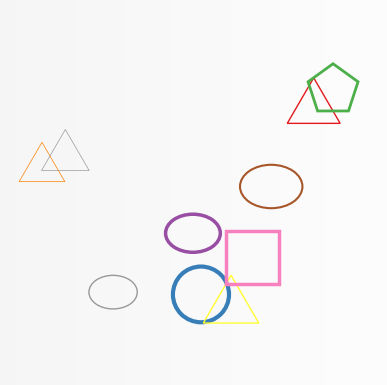[{"shape": "triangle", "thickness": 1, "radius": 0.39, "center": [0.81, 0.719]}, {"shape": "circle", "thickness": 3, "radius": 0.36, "center": [0.519, 0.235]}, {"shape": "pentagon", "thickness": 2, "radius": 0.34, "center": [0.859, 0.767]}, {"shape": "oval", "thickness": 2.5, "radius": 0.35, "center": [0.498, 0.394]}, {"shape": "triangle", "thickness": 0.5, "radius": 0.34, "center": [0.108, 0.562]}, {"shape": "triangle", "thickness": 1, "radius": 0.41, "center": [0.596, 0.202]}, {"shape": "oval", "thickness": 1.5, "radius": 0.4, "center": [0.7, 0.516]}, {"shape": "square", "thickness": 2.5, "radius": 0.35, "center": [0.652, 0.331]}, {"shape": "oval", "thickness": 1, "radius": 0.31, "center": [0.292, 0.241]}, {"shape": "triangle", "thickness": 0.5, "radius": 0.36, "center": [0.169, 0.593]}]